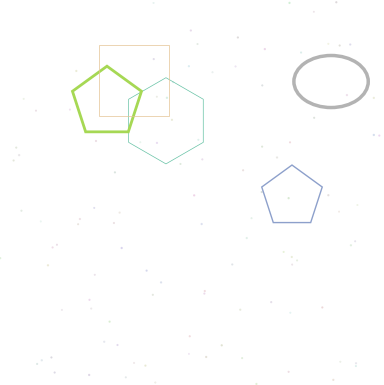[{"shape": "hexagon", "thickness": 0.5, "radius": 0.56, "center": [0.431, 0.686]}, {"shape": "pentagon", "thickness": 1, "radius": 0.41, "center": [0.758, 0.489]}, {"shape": "pentagon", "thickness": 2, "radius": 0.47, "center": [0.278, 0.734]}, {"shape": "square", "thickness": 0.5, "radius": 0.46, "center": [0.348, 0.791]}, {"shape": "oval", "thickness": 2.5, "radius": 0.48, "center": [0.86, 0.788]}]